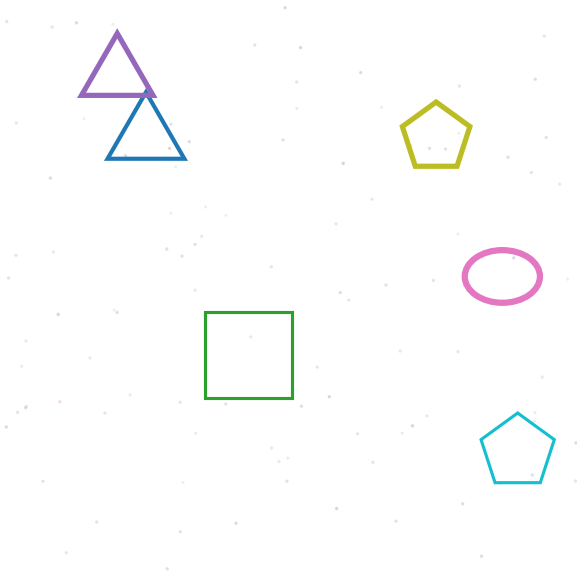[{"shape": "triangle", "thickness": 2, "radius": 0.38, "center": [0.253, 0.763]}, {"shape": "square", "thickness": 1.5, "radius": 0.37, "center": [0.43, 0.384]}, {"shape": "triangle", "thickness": 2.5, "radius": 0.36, "center": [0.203, 0.87]}, {"shape": "oval", "thickness": 3, "radius": 0.33, "center": [0.87, 0.52]}, {"shape": "pentagon", "thickness": 2.5, "radius": 0.31, "center": [0.755, 0.761]}, {"shape": "pentagon", "thickness": 1.5, "radius": 0.33, "center": [0.896, 0.217]}]